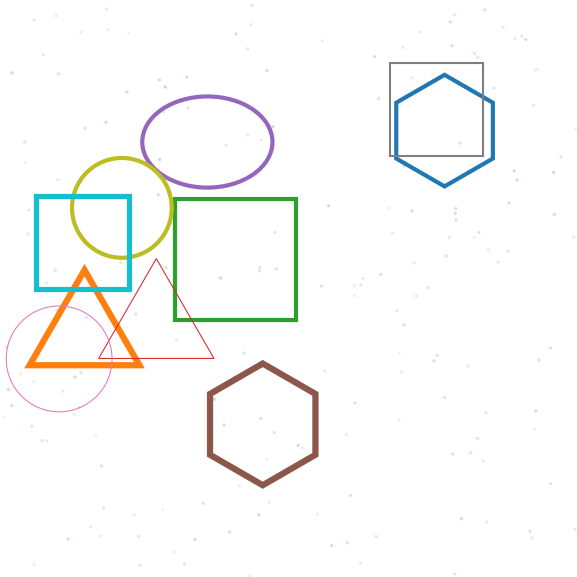[{"shape": "hexagon", "thickness": 2, "radius": 0.48, "center": [0.77, 0.773]}, {"shape": "triangle", "thickness": 3, "radius": 0.55, "center": [0.146, 0.422]}, {"shape": "square", "thickness": 2, "radius": 0.52, "center": [0.409, 0.55]}, {"shape": "triangle", "thickness": 0.5, "radius": 0.58, "center": [0.271, 0.436]}, {"shape": "oval", "thickness": 2, "radius": 0.56, "center": [0.359, 0.753]}, {"shape": "hexagon", "thickness": 3, "radius": 0.53, "center": [0.455, 0.264]}, {"shape": "circle", "thickness": 0.5, "radius": 0.46, "center": [0.102, 0.378]}, {"shape": "square", "thickness": 1, "radius": 0.41, "center": [0.756, 0.81]}, {"shape": "circle", "thickness": 2, "radius": 0.43, "center": [0.211, 0.639]}, {"shape": "square", "thickness": 2.5, "radius": 0.4, "center": [0.143, 0.579]}]